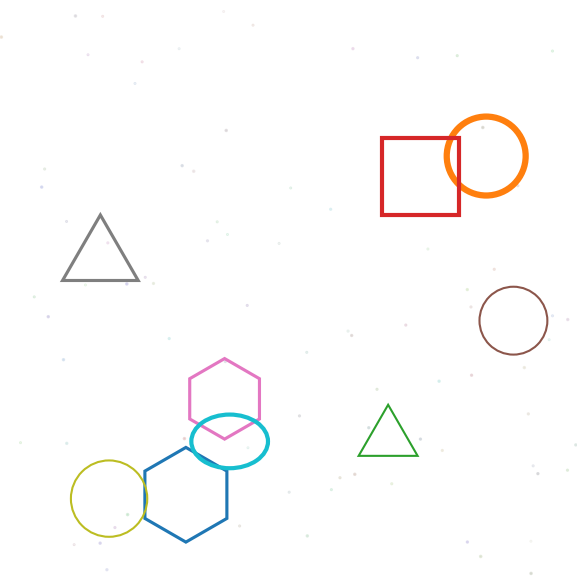[{"shape": "hexagon", "thickness": 1.5, "radius": 0.41, "center": [0.322, 0.142]}, {"shape": "circle", "thickness": 3, "radius": 0.34, "center": [0.842, 0.729]}, {"shape": "triangle", "thickness": 1, "radius": 0.29, "center": [0.672, 0.239]}, {"shape": "square", "thickness": 2, "radius": 0.33, "center": [0.728, 0.693]}, {"shape": "circle", "thickness": 1, "radius": 0.29, "center": [0.889, 0.444]}, {"shape": "hexagon", "thickness": 1.5, "radius": 0.35, "center": [0.389, 0.309]}, {"shape": "triangle", "thickness": 1.5, "radius": 0.38, "center": [0.174, 0.551]}, {"shape": "circle", "thickness": 1, "radius": 0.33, "center": [0.189, 0.136]}, {"shape": "oval", "thickness": 2, "radius": 0.33, "center": [0.398, 0.235]}]